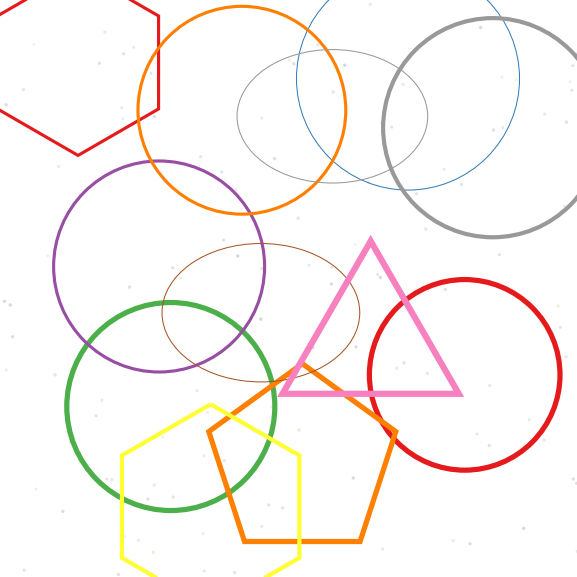[{"shape": "hexagon", "thickness": 1.5, "radius": 0.81, "center": [0.135, 0.891]}, {"shape": "circle", "thickness": 2.5, "radius": 0.83, "center": [0.805, 0.35]}, {"shape": "circle", "thickness": 0.5, "radius": 0.97, "center": [0.706, 0.863]}, {"shape": "circle", "thickness": 2.5, "radius": 0.9, "center": [0.296, 0.295]}, {"shape": "circle", "thickness": 1.5, "radius": 0.91, "center": [0.276, 0.538]}, {"shape": "circle", "thickness": 1.5, "radius": 0.9, "center": [0.419, 0.808]}, {"shape": "pentagon", "thickness": 2.5, "radius": 0.85, "center": [0.523, 0.199]}, {"shape": "hexagon", "thickness": 2, "radius": 0.89, "center": [0.365, 0.122]}, {"shape": "oval", "thickness": 0.5, "radius": 0.86, "center": [0.452, 0.458]}, {"shape": "triangle", "thickness": 3, "radius": 0.88, "center": [0.642, 0.405]}, {"shape": "oval", "thickness": 0.5, "radius": 0.83, "center": [0.576, 0.798]}, {"shape": "circle", "thickness": 2, "radius": 0.95, "center": [0.853, 0.778]}]